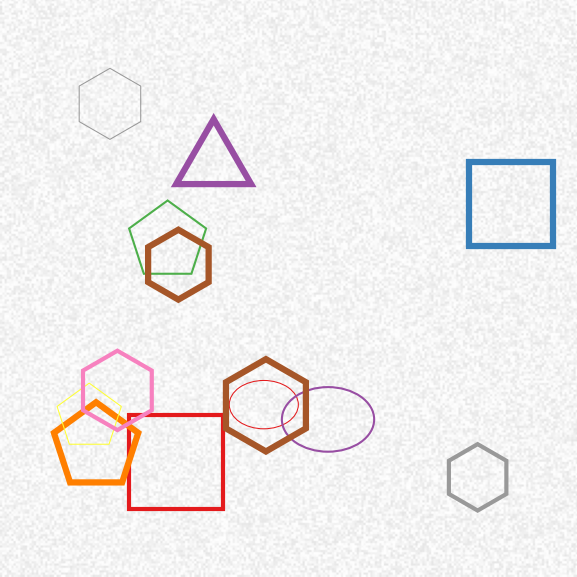[{"shape": "oval", "thickness": 0.5, "radius": 0.3, "center": [0.457, 0.298]}, {"shape": "square", "thickness": 2, "radius": 0.4, "center": [0.305, 0.199]}, {"shape": "square", "thickness": 3, "radius": 0.36, "center": [0.885, 0.645]}, {"shape": "pentagon", "thickness": 1, "radius": 0.35, "center": [0.29, 0.582]}, {"shape": "triangle", "thickness": 3, "radius": 0.37, "center": [0.37, 0.718]}, {"shape": "oval", "thickness": 1, "radius": 0.4, "center": [0.568, 0.273]}, {"shape": "pentagon", "thickness": 3, "radius": 0.38, "center": [0.166, 0.226]}, {"shape": "pentagon", "thickness": 0.5, "radius": 0.29, "center": [0.154, 0.277]}, {"shape": "hexagon", "thickness": 3, "radius": 0.4, "center": [0.46, 0.297]}, {"shape": "hexagon", "thickness": 3, "radius": 0.3, "center": [0.309, 0.541]}, {"shape": "hexagon", "thickness": 2, "radius": 0.34, "center": [0.203, 0.323]}, {"shape": "hexagon", "thickness": 0.5, "radius": 0.31, "center": [0.19, 0.819]}, {"shape": "hexagon", "thickness": 2, "radius": 0.29, "center": [0.827, 0.173]}]